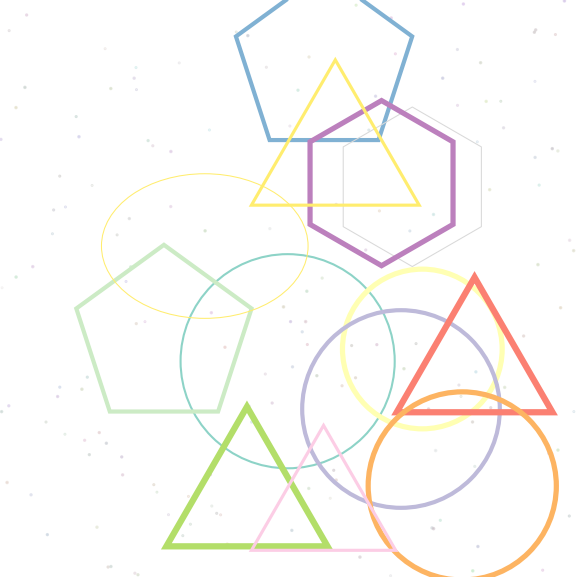[{"shape": "circle", "thickness": 1, "radius": 0.93, "center": [0.498, 0.374]}, {"shape": "circle", "thickness": 2.5, "radius": 0.69, "center": [0.731, 0.395]}, {"shape": "circle", "thickness": 2, "radius": 0.86, "center": [0.694, 0.291]}, {"shape": "triangle", "thickness": 3, "radius": 0.78, "center": [0.822, 0.363]}, {"shape": "pentagon", "thickness": 2, "radius": 0.8, "center": [0.561, 0.886]}, {"shape": "circle", "thickness": 2.5, "radius": 0.81, "center": [0.8, 0.158]}, {"shape": "triangle", "thickness": 3, "radius": 0.81, "center": [0.428, 0.134]}, {"shape": "triangle", "thickness": 1.5, "radius": 0.72, "center": [0.56, 0.118]}, {"shape": "hexagon", "thickness": 0.5, "radius": 0.69, "center": [0.714, 0.676]}, {"shape": "hexagon", "thickness": 2.5, "radius": 0.71, "center": [0.661, 0.682]}, {"shape": "pentagon", "thickness": 2, "radius": 0.8, "center": [0.284, 0.416]}, {"shape": "triangle", "thickness": 1.5, "radius": 0.84, "center": [0.581, 0.728]}, {"shape": "oval", "thickness": 0.5, "radius": 0.89, "center": [0.355, 0.573]}]